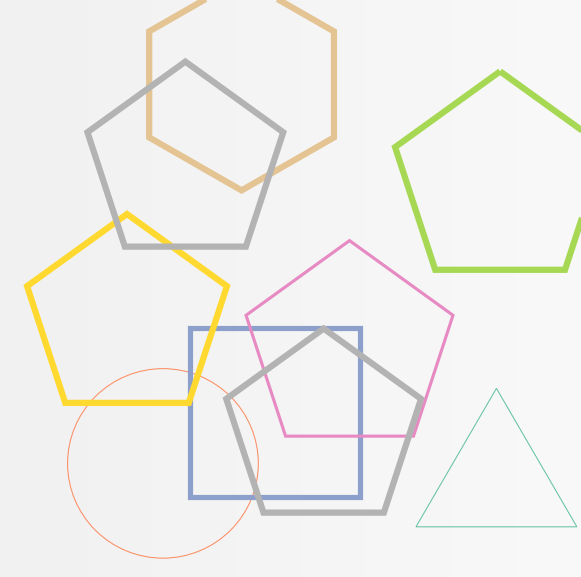[{"shape": "triangle", "thickness": 0.5, "radius": 0.8, "center": [0.854, 0.167]}, {"shape": "circle", "thickness": 0.5, "radius": 0.82, "center": [0.28, 0.197]}, {"shape": "square", "thickness": 2.5, "radius": 0.73, "center": [0.474, 0.284]}, {"shape": "pentagon", "thickness": 1.5, "radius": 0.94, "center": [0.601, 0.395]}, {"shape": "pentagon", "thickness": 3, "radius": 0.95, "center": [0.86, 0.686]}, {"shape": "pentagon", "thickness": 3, "radius": 0.9, "center": [0.218, 0.448]}, {"shape": "hexagon", "thickness": 3, "radius": 0.92, "center": [0.416, 0.853]}, {"shape": "pentagon", "thickness": 3, "radius": 0.89, "center": [0.319, 0.715]}, {"shape": "pentagon", "thickness": 3, "radius": 0.88, "center": [0.557, 0.254]}]